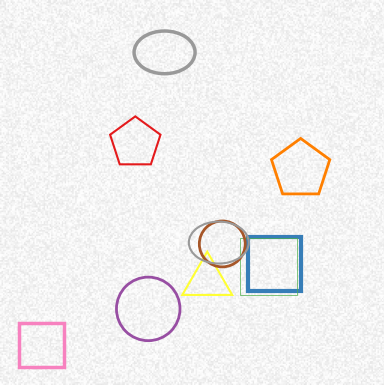[{"shape": "pentagon", "thickness": 1.5, "radius": 0.34, "center": [0.351, 0.629]}, {"shape": "square", "thickness": 3, "radius": 0.35, "center": [0.713, 0.314]}, {"shape": "square", "thickness": 0.5, "radius": 0.37, "center": [0.697, 0.308]}, {"shape": "circle", "thickness": 2, "radius": 0.41, "center": [0.385, 0.198]}, {"shape": "pentagon", "thickness": 2, "radius": 0.4, "center": [0.781, 0.561]}, {"shape": "triangle", "thickness": 1.5, "radius": 0.37, "center": [0.538, 0.271]}, {"shape": "circle", "thickness": 2, "radius": 0.3, "center": [0.577, 0.366]}, {"shape": "square", "thickness": 2.5, "radius": 0.29, "center": [0.107, 0.103]}, {"shape": "oval", "thickness": 2.5, "radius": 0.4, "center": [0.427, 0.864]}, {"shape": "oval", "thickness": 1.5, "radius": 0.39, "center": [0.568, 0.37]}]